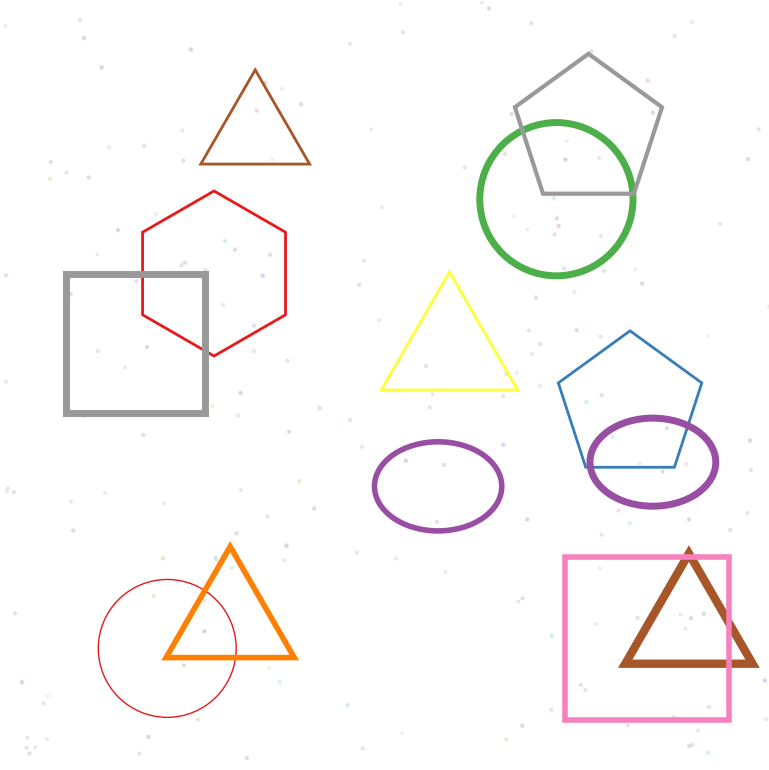[{"shape": "circle", "thickness": 0.5, "radius": 0.45, "center": [0.217, 0.158]}, {"shape": "hexagon", "thickness": 1, "radius": 0.54, "center": [0.278, 0.645]}, {"shape": "pentagon", "thickness": 1, "radius": 0.49, "center": [0.818, 0.472]}, {"shape": "circle", "thickness": 2.5, "radius": 0.5, "center": [0.723, 0.741]}, {"shape": "oval", "thickness": 2.5, "radius": 0.41, "center": [0.848, 0.4]}, {"shape": "oval", "thickness": 2, "radius": 0.41, "center": [0.569, 0.368]}, {"shape": "triangle", "thickness": 2, "radius": 0.48, "center": [0.299, 0.194]}, {"shape": "triangle", "thickness": 1, "radius": 0.51, "center": [0.584, 0.545]}, {"shape": "triangle", "thickness": 1, "radius": 0.41, "center": [0.331, 0.828]}, {"shape": "triangle", "thickness": 3, "radius": 0.48, "center": [0.895, 0.186]}, {"shape": "square", "thickness": 2, "radius": 0.53, "center": [0.84, 0.171]}, {"shape": "square", "thickness": 2.5, "radius": 0.45, "center": [0.176, 0.554]}, {"shape": "pentagon", "thickness": 1.5, "radius": 0.5, "center": [0.764, 0.83]}]